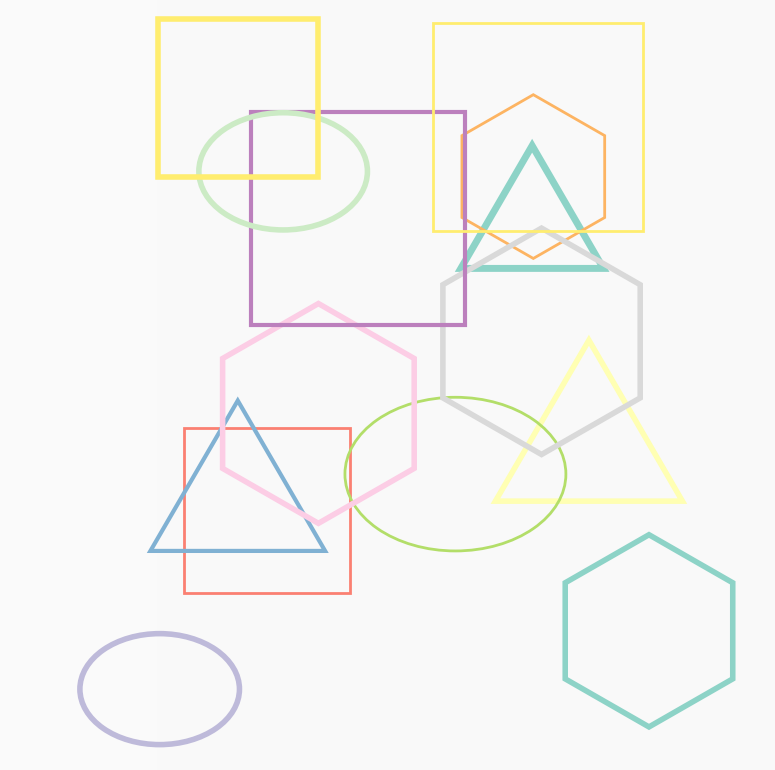[{"shape": "hexagon", "thickness": 2, "radius": 0.62, "center": [0.837, 0.181]}, {"shape": "triangle", "thickness": 2.5, "radius": 0.53, "center": [0.687, 0.705]}, {"shape": "triangle", "thickness": 2, "radius": 0.7, "center": [0.76, 0.419]}, {"shape": "oval", "thickness": 2, "radius": 0.51, "center": [0.206, 0.105]}, {"shape": "square", "thickness": 1, "radius": 0.53, "center": [0.345, 0.337]}, {"shape": "triangle", "thickness": 1.5, "radius": 0.65, "center": [0.307, 0.35]}, {"shape": "hexagon", "thickness": 1, "radius": 0.53, "center": [0.688, 0.771]}, {"shape": "oval", "thickness": 1, "radius": 0.71, "center": [0.588, 0.384]}, {"shape": "hexagon", "thickness": 2, "radius": 0.71, "center": [0.411, 0.463]}, {"shape": "hexagon", "thickness": 2, "radius": 0.73, "center": [0.699, 0.557]}, {"shape": "square", "thickness": 1.5, "radius": 0.69, "center": [0.462, 0.716]}, {"shape": "oval", "thickness": 2, "radius": 0.54, "center": [0.365, 0.777]}, {"shape": "square", "thickness": 1, "radius": 0.68, "center": [0.694, 0.835]}, {"shape": "square", "thickness": 2, "radius": 0.51, "center": [0.307, 0.873]}]